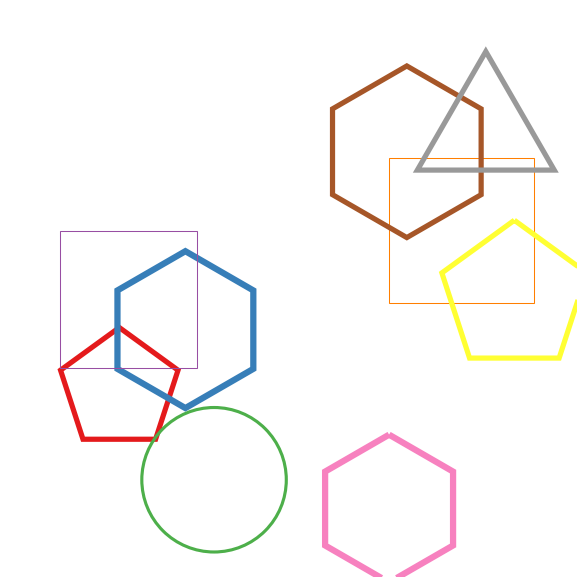[{"shape": "pentagon", "thickness": 2.5, "radius": 0.53, "center": [0.207, 0.325]}, {"shape": "hexagon", "thickness": 3, "radius": 0.68, "center": [0.321, 0.428]}, {"shape": "circle", "thickness": 1.5, "radius": 0.63, "center": [0.371, 0.168]}, {"shape": "square", "thickness": 0.5, "radius": 0.59, "center": [0.223, 0.48]}, {"shape": "square", "thickness": 0.5, "radius": 0.63, "center": [0.799, 0.6]}, {"shape": "pentagon", "thickness": 2.5, "radius": 0.66, "center": [0.891, 0.486]}, {"shape": "hexagon", "thickness": 2.5, "radius": 0.74, "center": [0.704, 0.736]}, {"shape": "hexagon", "thickness": 3, "radius": 0.64, "center": [0.674, 0.119]}, {"shape": "triangle", "thickness": 2.5, "radius": 0.68, "center": [0.841, 0.773]}]